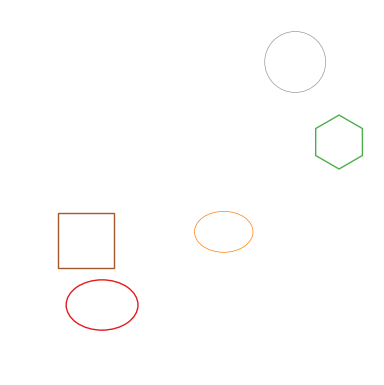[{"shape": "oval", "thickness": 1, "radius": 0.47, "center": [0.265, 0.208]}, {"shape": "hexagon", "thickness": 1, "radius": 0.35, "center": [0.881, 0.631]}, {"shape": "oval", "thickness": 0.5, "radius": 0.38, "center": [0.581, 0.398]}, {"shape": "square", "thickness": 1, "radius": 0.36, "center": [0.224, 0.375]}, {"shape": "circle", "thickness": 0.5, "radius": 0.4, "center": [0.767, 0.839]}]